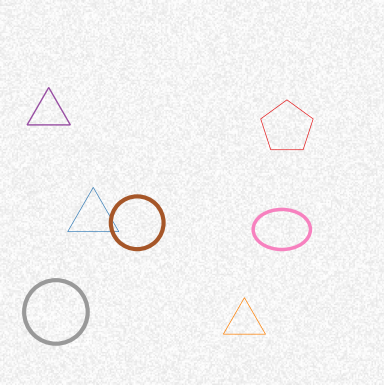[{"shape": "pentagon", "thickness": 0.5, "radius": 0.36, "center": [0.745, 0.669]}, {"shape": "triangle", "thickness": 0.5, "radius": 0.38, "center": [0.242, 0.437]}, {"shape": "triangle", "thickness": 1, "radius": 0.32, "center": [0.127, 0.708]}, {"shape": "triangle", "thickness": 0.5, "radius": 0.32, "center": [0.635, 0.164]}, {"shape": "circle", "thickness": 3, "radius": 0.34, "center": [0.356, 0.421]}, {"shape": "oval", "thickness": 2.5, "radius": 0.37, "center": [0.732, 0.404]}, {"shape": "circle", "thickness": 3, "radius": 0.41, "center": [0.145, 0.19]}]